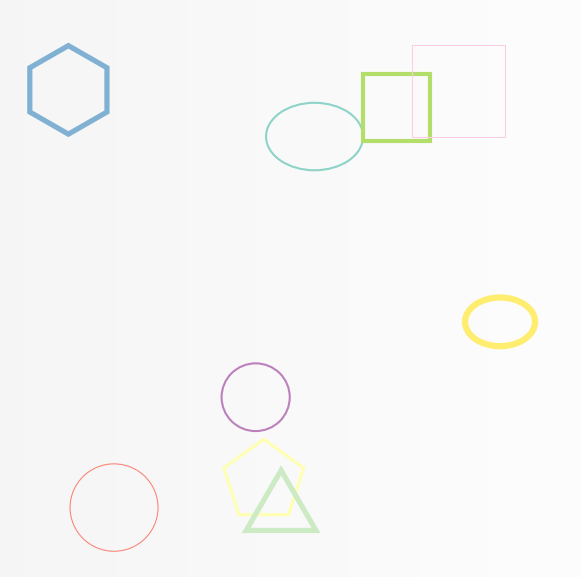[{"shape": "oval", "thickness": 1, "radius": 0.42, "center": [0.541, 0.763]}, {"shape": "pentagon", "thickness": 1.5, "radius": 0.36, "center": [0.454, 0.166]}, {"shape": "circle", "thickness": 0.5, "radius": 0.38, "center": [0.196, 0.12]}, {"shape": "hexagon", "thickness": 2.5, "radius": 0.38, "center": [0.118, 0.843]}, {"shape": "square", "thickness": 2, "radius": 0.29, "center": [0.681, 0.812]}, {"shape": "square", "thickness": 0.5, "radius": 0.4, "center": [0.789, 0.842]}, {"shape": "circle", "thickness": 1, "radius": 0.29, "center": [0.44, 0.311]}, {"shape": "triangle", "thickness": 2.5, "radius": 0.35, "center": [0.484, 0.115]}, {"shape": "oval", "thickness": 3, "radius": 0.3, "center": [0.86, 0.442]}]